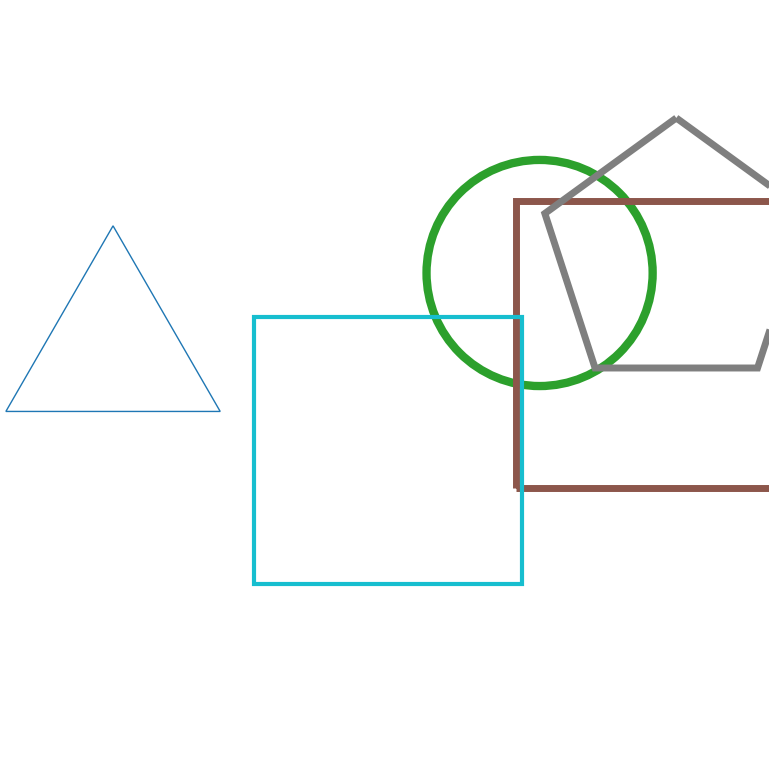[{"shape": "triangle", "thickness": 0.5, "radius": 0.8, "center": [0.147, 0.546]}, {"shape": "circle", "thickness": 3, "radius": 0.73, "center": [0.701, 0.645]}, {"shape": "square", "thickness": 2.5, "radius": 0.93, "center": [0.857, 0.553]}, {"shape": "pentagon", "thickness": 2.5, "radius": 0.9, "center": [0.878, 0.667]}, {"shape": "square", "thickness": 1.5, "radius": 0.87, "center": [0.503, 0.415]}]